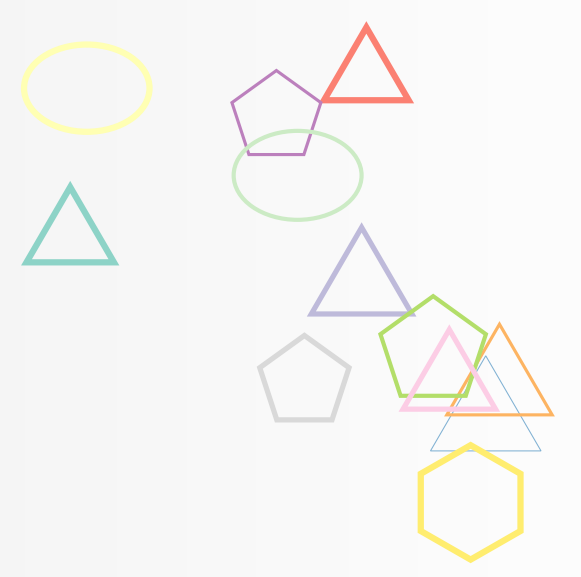[{"shape": "triangle", "thickness": 3, "radius": 0.43, "center": [0.121, 0.588]}, {"shape": "oval", "thickness": 3, "radius": 0.54, "center": [0.149, 0.846]}, {"shape": "triangle", "thickness": 2.5, "radius": 0.5, "center": [0.622, 0.505]}, {"shape": "triangle", "thickness": 3, "radius": 0.42, "center": [0.63, 0.868]}, {"shape": "triangle", "thickness": 0.5, "radius": 0.55, "center": [0.836, 0.273]}, {"shape": "triangle", "thickness": 1.5, "radius": 0.52, "center": [0.859, 0.333]}, {"shape": "pentagon", "thickness": 2, "radius": 0.48, "center": [0.745, 0.391]}, {"shape": "triangle", "thickness": 2.5, "radius": 0.46, "center": [0.773, 0.337]}, {"shape": "pentagon", "thickness": 2.5, "radius": 0.4, "center": [0.524, 0.337]}, {"shape": "pentagon", "thickness": 1.5, "radius": 0.4, "center": [0.476, 0.797]}, {"shape": "oval", "thickness": 2, "radius": 0.55, "center": [0.512, 0.696]}, {"shape": "hexagon", "thickness": 3, "radius": 0.5, "center": [0.81, 0.129]}]